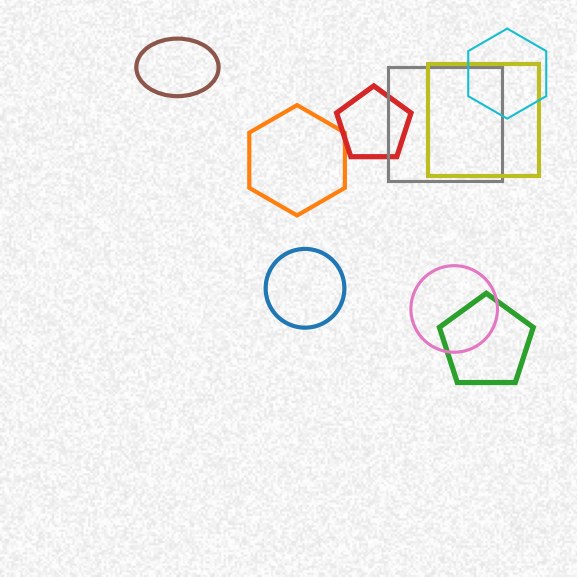[{"shape": "circle", "thickness": 2, "radius": 0.34, "center": [0.528, 0.5]}, {"shape": "hexagon", "thickness": 2, "radius": 0.48, "center": [0.514, 0.722]}, {"shape": "pentagon", "thickness": 2.5, "radius": 0.43, "center": [0.842, 0.406]}, {"shape": "pentagon", "thickness": 2.5, "radius": 0.34, "center": [0.647, 0.783]}, {"shape": "oval", "thickness": 2, "radius": 0.36, "center": [0.307, 0.882]}, {"shape": "circle", "thickness": 1.5, "radius": 0.37, "center": [0.786, 0.464]}, {"shape": "square", "thickness": 1.5, "radius": 0.49, "center": [0.77, 0.785]}, {"shape": "square", "thickness": 2, "radius": 0.48, "center": [0.837, 0.791]}, {"shape": "hexagon", "thickness": 1, "radius": 0.39, "center": [0.878, 0.872]}]